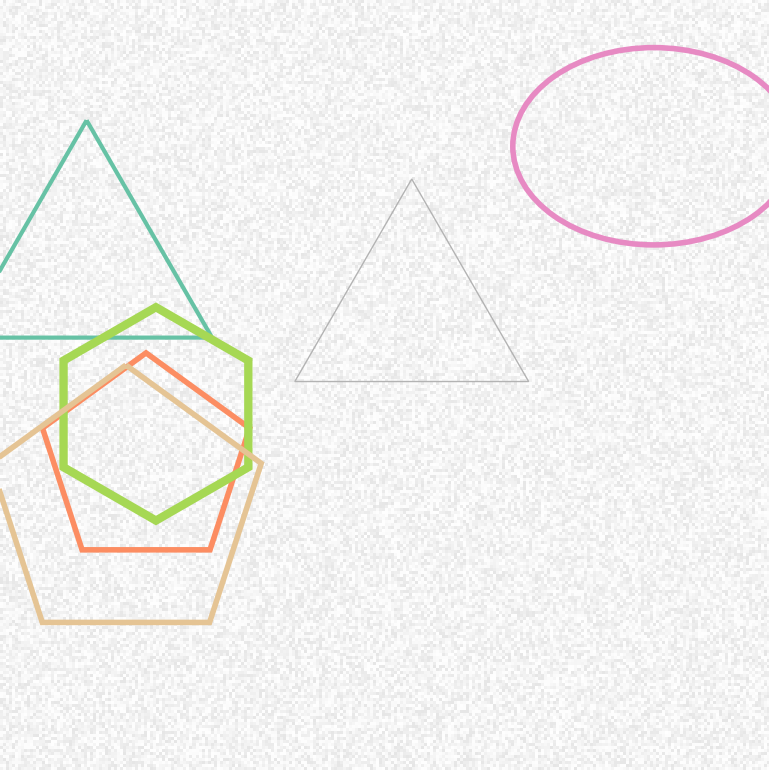[{"shape": "triangle", "thickness": 1.5, "radius": 0.94, "center": [0.112, 0.656]}, {"shape": "pentagon", "thickness": 2, "radius": 0.71, "center": [0.19, 0.4]}, {"shape": "oval", "thickness": 2, "radius": 0.92, "center": [0.849, 0.81]}, {"shape": "hexagon", "thickness": 3, "radius": 0.69, "center": [0.203, 0.462]}, {"shape": "pentagon", "thickness": 2, "radius": 0.92, "center": [0.164, 0.341]}, {"shape": "triangle", "thickness": 0.5, "radius": 0.88, "center": [0.535, 0.592]}]